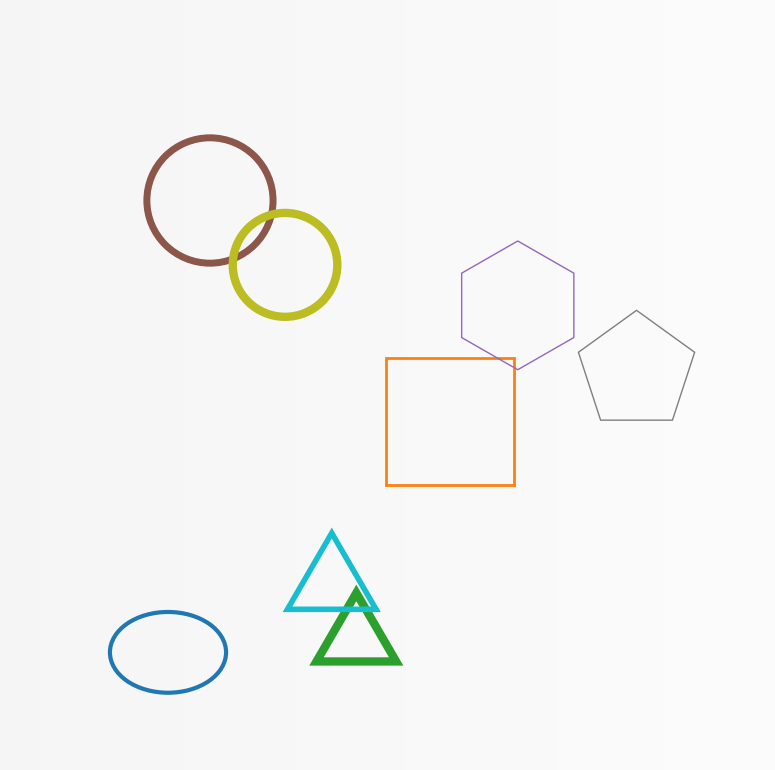[{"shape": "oval", "thickness": 1.5, "radius": 0.37, "center": [0.217, 0.153]}, {"shape": "square", "thickness": 1, "radius": 0.41, "center": [0.581, 0.453]}, {"shape": "triangle", "thickness": 3, "radius": 0.3, "center": [0.46, 0.171]}, {"shape": "hexagon", "thickness": 0.5, "radius": 0.42, "center": [0.668, 0.603]}, {"shape": "circle", "thickness": 2.5, "radius": 0.41, "center": [0.271, 0.74]}, {"shape": "pentagon", "thickness": 0.5, "radius": 0.39, "center": [0.821, 0.518]}, {"shape": "circle", "thickness": 3, "radius": 0.34, "center": [0.368, 0.656]}, {"shape": "triangle", "thickness": 2, "radius": 0.33, "center": [0.428, 0.242]}]